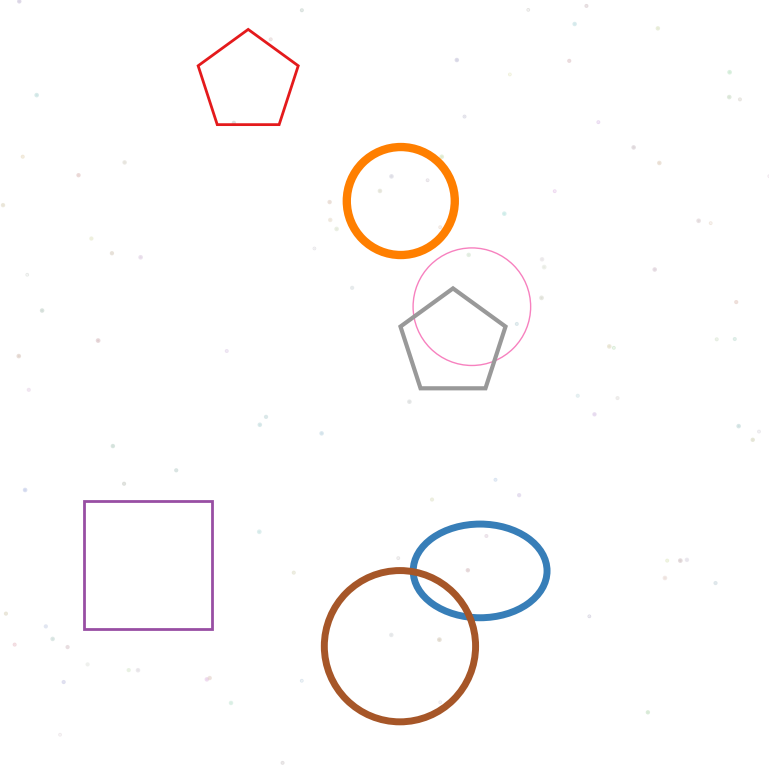[{"shape": "pentagon", "thickness": 1, "radius": 0.34, "center": [0.322, 0.893]}, {"shape": "oval", "thickness": 2.5, "radius": 0.43, "center": [0.624, 0.259]}, {"shape": "square", "thickness": 1, "radius": 0.41, "center": [0.192, 0.267]}, {"shape": "circle", "thickness": 3, "radius": 0.35, "center": [0.521, 0.739]}, {"shape": "circle", "thickness": 2.5, "radius": 0.49, "center": [0.519, 0.161]}, {"shape": "circle", "thickness": 0.5, "radius": 0.38, "center": [0.613, 0.602]}, {"shape": "pentagon", "thickness": 1.5, "radius": 0.36, "center": [0.588, 0.554]}]